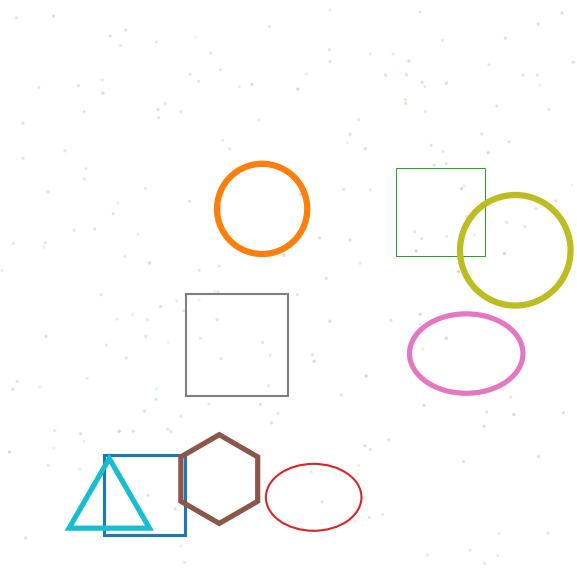[{"shape": "square", "thickness": 1.5, "radius": 0.35, "center": [0.25, 0.142]}, {"shape": "circle", "thickness": 3, "radius": 0.39, "center": [0.454, 0.637]}, {"shape": "square", "thickness": 0.5, "radius": 0.38, "center": [0.763, 0.632]}, {"shape": "oval", "thickness": 1, "radius": 0.41, "center": [0.543, 0.138]}, {"shape": "hexagon", "thickness": 2.5, "radius": 0.38, "center": [0.38, 0.17]}, {"shape": "oval", "thickness": 2.5, "radius": 0.49, "center": [0.807, 0.387]}, {"shape": "square", "thickness": 1, "radius": 0.44, "center": [0.411, 0.402]}, {"shape": "circle", "thickness": 3, "radius": 0.48, "center": [0.892, 0.566]}, {"shape": "triangle", "thickness": 2.5, "radius": 0.4, "center": [0.189, 0.125]}]